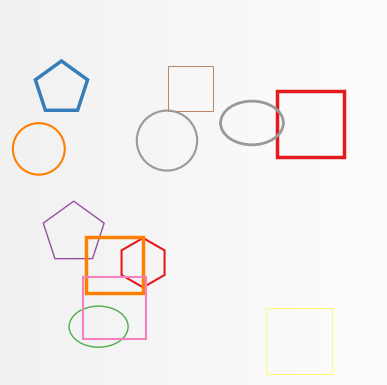[{"shape": "hexagon", "thickness": 1.5, "radius": 0.32, "center": [0.369, 0.318]}, {"shape": "square", "thickness": 2.5, "radius": 0.43, "center": [0.801, 0.677]}, {"shape": "pentagon", "thickness": 2.5, "radius": 0.35, "center": [0.159, 0.771]}, {"shape": "oval", "thickness": 1, "radius": 0.38, "center": [0.254, 0.152]}, {"shape": "pentagon", "thickness": 1, "radius": 0.41, "center": [0.19, 0.395]}, {"shape": "square", "thickness": 2.5, "radius": 0.36, "center": [0.296, 0.313]}, {"shape": "circle", "thickness": 1.5, "radius": 0.33, "center": [0.1, 0.613]}, {"shape": "square", "thickness": 0.5, "radius": 0.43, "center": [0.772, 0.114]}, {"shape": "square", "thickness": 0.5, "radius": 0.29, "center": [0.492, 0.77]}, {"shape": "square", "thickness": 1.5, "radius": 0.41, "center": [0.295, 0.2]}, {"shape": "oval", "thickness": 2, "radius": 0.41, "center": [0.65, 0.681]}, {"shape": "circle", "thickness": 1.5, "radius": 0.39, "center": [0.431, 0.635]}]